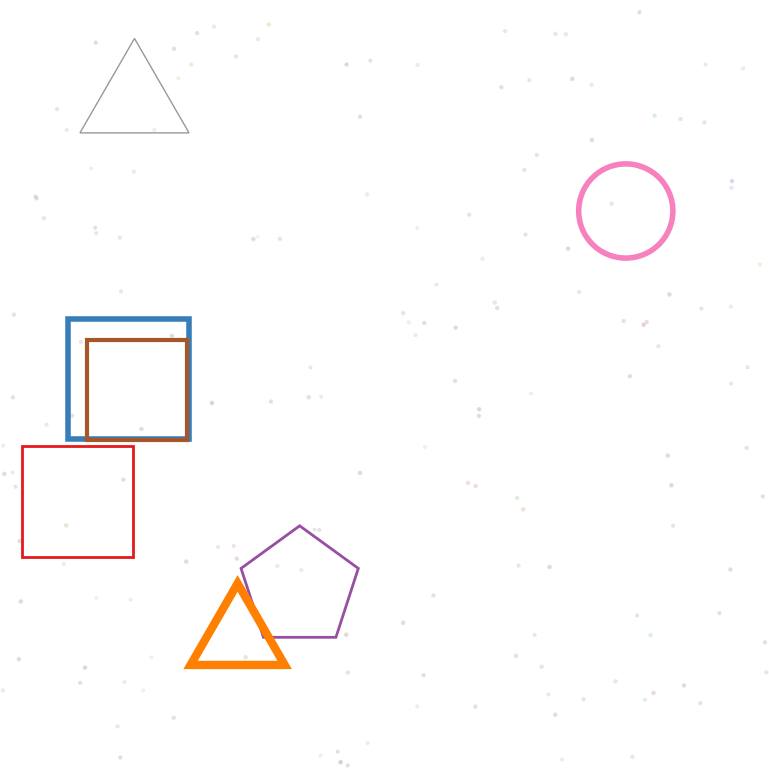[{"shape": "square", "thickness": 1, "radius": 0.36, "center": [0.1, 0.349]}, {"shape": "square", "thickness": 2, "radius": 0.39, "center": [0.167, 0.508]}, {"shape": "pentagon", "thickness": 1, "radius": 0.4, "center": [0.389, 0.237]}, {"shape": "triangle", "thickness": 3, "radius": 0.35, "center": [0.309, 0.172]}, {"shape": "square", "thickness": 1.5, "radius": 0.33, "center": [0.178, 0.493]}, {"shape": "circle", "thickness": 2, "radius": 0.31, "center": [0.813, 0.726]}, {"shape": "triangle", "thickness": 0.5, "radius": 0.41, "center": [0.175, 0.868]}]